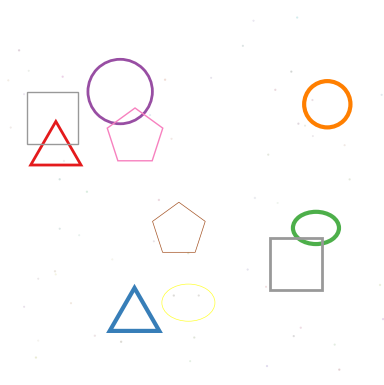[{"shape": "triangle", "thickness": 2, "radius": 0.38, "center": [0.145, 0.609]}, {"shape": "triangle", "thickness": 3, "radius": 0.37, "center": [0.349, 0.178]}, {"shape": "oval", "thickness": 3, "radius": 0.3, "center": [0.821, 0.408]}, {"shape": "circle", "thickness": 2, "radius": 0.42, "center": [0.312, 0.762]}, {"shape": "circle", "thickness": 3, "radius": 0.3, "center": [0.85, 0.729]}, {"shape": "oval", "thickness": 0.5, "radius": 0.34, "center": [0.489, 0.214]}, {"shape": "pentagon", "thickness": 0.5, "radius": 0.36, "center": [0.465, 0.403]}, {"shape": "pentagon", "thickness": 1, "radius": 0.38, "center": [0.351, 0.644]}, {"shape": "square", "thickness": 1, "radius": 0.33, "center": [0.136, 0.694]}, {"shape": "square", "thickness": 2, "radius": 0.34, "center": [0.769, 0.315]}]